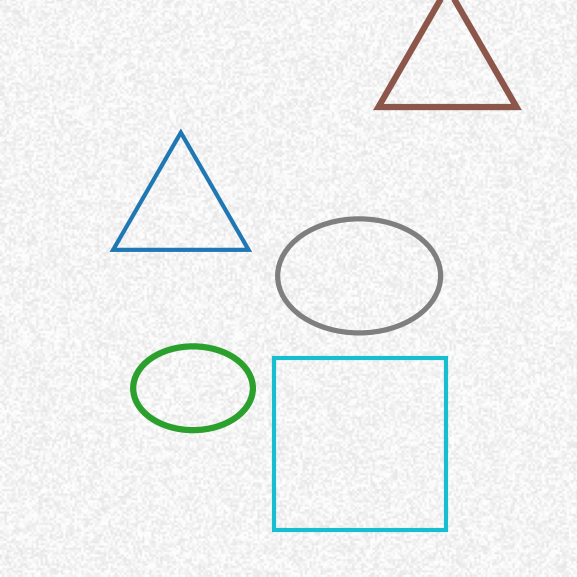[{"shape": "triangle", "thickness": 2, "radius": 0.68, "center": [0.313, 0.634]}, {"shape": "oval", "thickness": 3, "radius": 0.52, "center": [0.334, 0.327]}, {"shape": "triangle", "thickness": 3, "radius": 0.69, "center": [0.775, 0.883]}, {"shape": "oval", "thickness": 2.5, "radius": 0.71, "center": [0.622, 0.521]}, {"shape": "square", "thickness": 2, "radius": 0.74, "center": [0.623, 0.23]}]